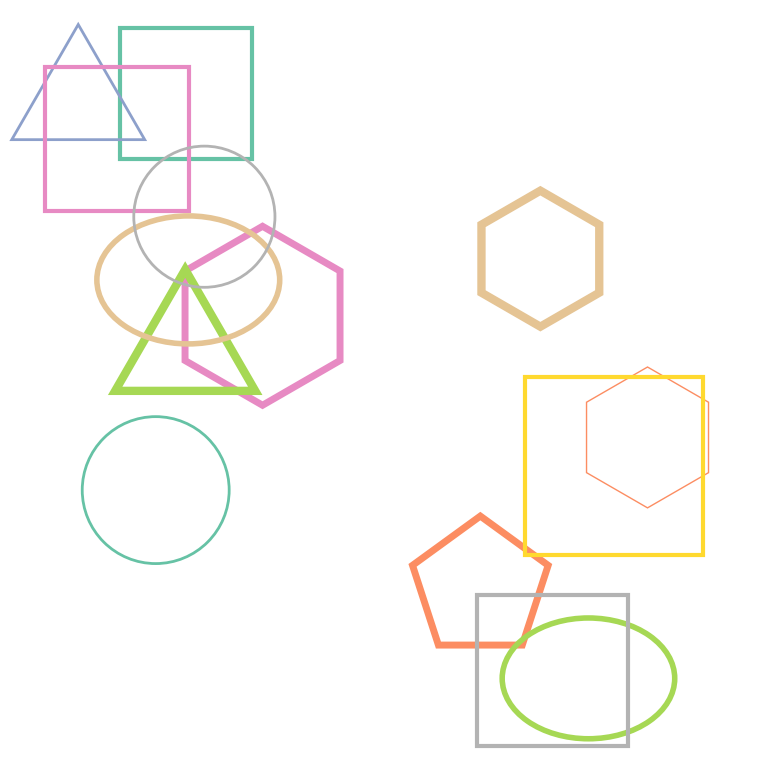[{"shape": "square", "thickness": 1.5, "radius": 0.43, "center": [0.242, 0.879]}, {"shape": "circle", "thickness": 1, "radius": 0.48, "center": [0.202, 0.363]}, {"shape": "hexagon", "thickness": 0.5, "radius": 0.46, "center": [0.841, 0.432]}, {"shape": "pentagon", "thickness": 2.5, "radius": 0.46, "center": [0.624, 0.237]}, {"shape": "triangle", "thickness": 1, "radius": 0.5, "center": [0.102, 0.868]}, {"shape": "hexagon", "thickness": 2.5, "radius": 0.58, "center": [0.341, 0.59]}, {"shape": "square", "thickness": 1.5, "radius": 0.47, "center": [0.152, 0.819]}, {"shape": "triangle", "thickness": 3, "radius": 0.53, "center": [0.241, 0.545]}, {"shape": "oval", "thickness": 2, "radius": 0.56, "center": [0.764, 0.119]}, {"shape": "square", "thickness": 1.5, "radius": 0.58, "center": [0.798, 0.394]}, {"shape": "oval", "thickness": 2, "radius": 0.59, "center": [0.245, 0.636]}, {"shape": "hexagon", "thickness": 3, "radius": 0.44, "center": [0.702, 0.664]}, {"shape": "circle", "thickness": 1, "radius": 0.46, "center": [0.265, 0.719]}, {"shape": "square", "thickness": 1.5, "radius": 0.49, "center": [0.718, 0.129]}]